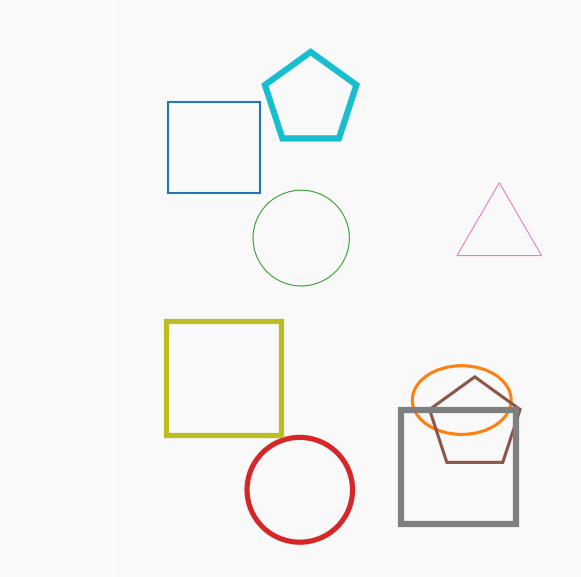[{"shape": "square", "thickness": 1, "radius": 0.4, "center": [0.369, 0.743]}, {"shape": "oval", "thickness": 1.5, "radius": 0.42, "center": [0.794, 0.306]}, {"shape": "circle", "thickness": 0.5, "radius": 0.41, "center": [0.518, 0.587]}, {"shape": "circle", "thickness": 2.5, "radius": 0.45, "center": [0.516, 0.151]}, {"shape": "pentagon", "thickness": 1.5, "radius": 0.41, "center": [0.817, 0.265]}, {"shape": "triangle", "thickness": 0.5, "radius": 0.42, "center": [0.859, 0.599]}, {"shape": "square", "thickness": 3, "radius": 0.49, "center": [0.789, 0.191]}, {"shape": "square", "thickness": 2.5, "radius": 0.49, "center": [0.385, 0.345]}, {"shape": "pentagon", "thickness": 3, "radius": 0.41, "center": [0.534, 0.826]}]